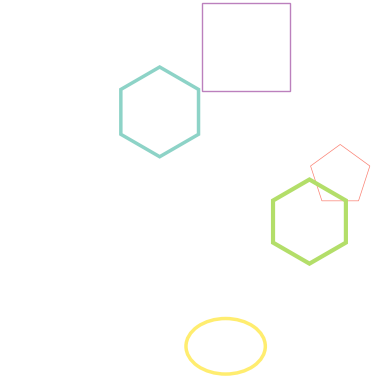[{"shape": "hexagon", "thickness": 2.5, "radius": 0.58, "center": [0.415, 0.709]}, {"shape": "pentagon", "thickness": 0.5, "radius": 0.4, "center": [0.884, 0.544]}, {"shape": "hexagon", "thickness": 3, "radius": 0.55, "center": [0.804, 0.424]}, {"shape": "square", "thickness": 1, "radius": 0.57, "center": [0.639, 0.878]}, {"shape": "oval", "thickness": 2.5, "radius": 0.52, "center": [0.586, 0.101]}]